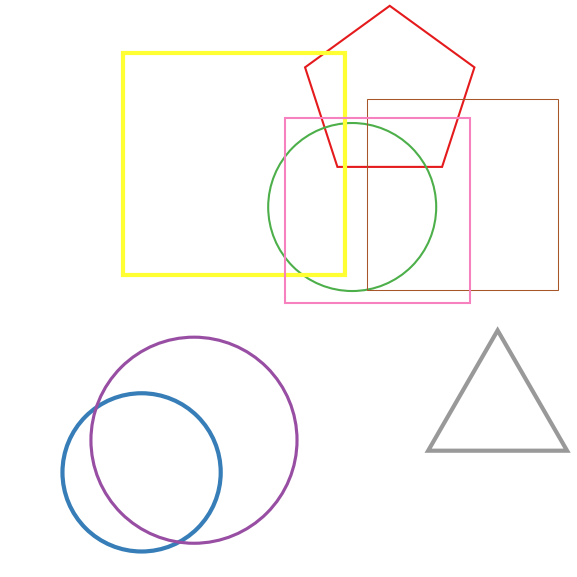[{"shape": "pentagon", "thickness": 1, "radius": 0.77, "center": [0.675, 0.835]}, {"shape": "circle", "thickness": 2, "radius": 0.69, "center": [0.245, 0.181]}, {"shape": "circle", "thickness": 1, "radius": 0.73, "center": [0.61, 0.641]}, {"shape": "circle", "thickness": 1.5, "radius": 0.89, "center": [0.336, 0.237]}, {"shape": "square", "thickness": 2, "radius": 0.96, "center": [0.405, 0.715]}, {"shape": "square", "thickness": 0.5, "radius": 0.83, "center": [0.801, 0.662]}, {"shape": "square", "thickness": 1, "radius": 0.8, "center": [0.653, 0.635]}, {"shape": "triangle", "thickness": 2, "radius": 0.69, "center": [0.862, 0.288]}]